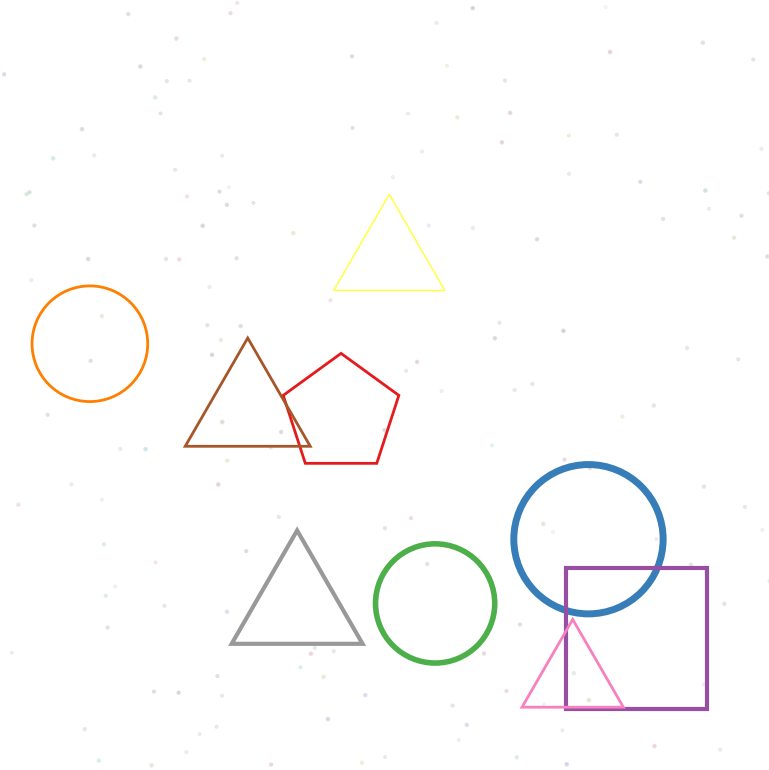[{"shape": "pentagon", "thickness": 1, "radius": 0.39, "center": [0.443, 0.462]}, {"shape": "circle", "thickness": 2.5, "radius": 0.48, "center": [0.764, 0.3]}, {"shape": "circle", "thickness": 2, "radius": 0.39, "center": [0.565, 0.216]}, {"shape": "square", "thickness": 1.5, "radius": 0.46, "center": [0.826, 0.171]}, {"shape": "circle", "thickness": 1, "radius": 0.38, "center": [0.117, 0.554]}, {"shape": "triangle", "thickness": 0.5, "radius": 0.42, "center": [0.506, 0.664]}, {"shape": "triangle", "thickness": 1, "radius": 0.47, "center": [0.322, 0.467]}, {"shape": "triangle", "thickness": 1, "radius": 0.38, "center": [0.744, 0.12]}, {"shape": "triangle", "thickness": 1.5, "radius": 0.49, "center": [0.386, 0.213]}]